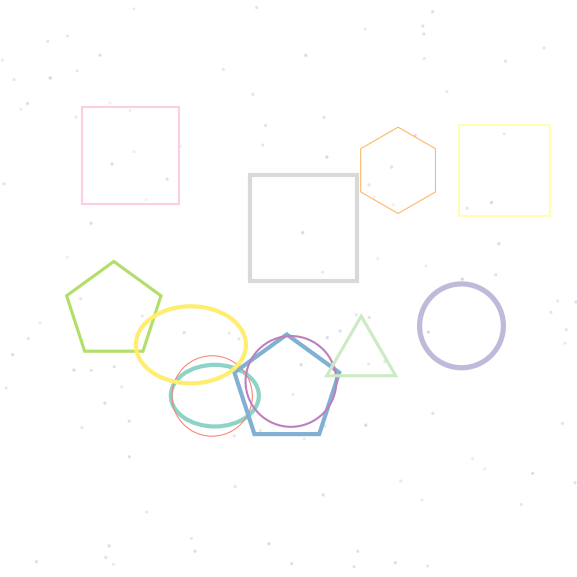[{"shape": "oval", "thickness": 2, "radius": 0.38, "center": [0.372, 0.314]}, {"shape": "square", "thickness": 1, "radius": 0.39, "center": [0.873, 0.704]}, {"shape": "circle", "thickness": 2.5, "radius": 0.36, "center": [0.799, 0.435]}, {"shape": "circle", "thickness": 0.5, "radius": 0.35, "center": [0.367, 0.313]}, {"shape": "pentagon", "thickness": 2, "radius": 0.48, "center": [0.497, 0.325]}, {"shape": "hexagon", "thickness": 0.5, "radius": 0.37, "center": [0.689, 0.704]}, {"shape": "pentagon", "thickness": 1.5, "radius": 0.43, "center": [0.197, 0.46]}, {"shape": "square", "thickness": 1, "radius": 0.42, "center": [0.226, 0.73]}, {"shape": "square", "thickness": 2, "radius": 0.46, "center": [0.525, 0.604]}, {"shape": "circle", "thickness": 1, "radius": 0.39, "center": [0.504, 0.339]}, {"shape": "triangle", "thickness": 1.5, "radius": 0.34, "center": [0.626, 0.383]}, {"shape": "oval", "thickness": 2, "radius": 0.48, "center": [0.331, 0.402]}]